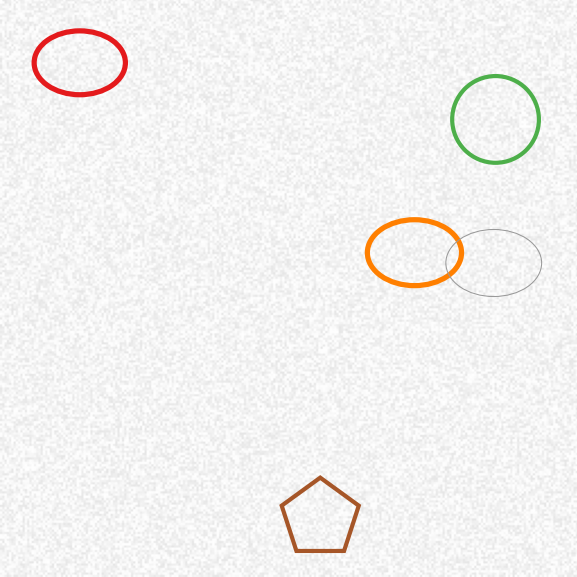[{"shape": "oval", "thickness": 2.5, "radius": 0.4, "center": [0.138, 0.89]}, {"shape": "circle", "thickness": 2, "radius": 0.38, "center": [0.858, 0.792]}, {"shape": "oval", "thickness": 2.5, "radius": 0.41, "center": [0.718, 0.562]}, {"shape": "pentagon", "thickness": 2, "radius": 0.35, "center": [0.555, 0.102]}, {"shape": "oval", "thickness": 0.5, "radius": 0.41, "center": [0.855, 0.544]}]